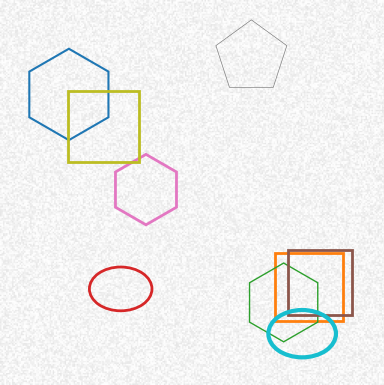[{"shape": "hexagon", "thickness": 1.5, "radius": 0.59, "center": [0.179, 0.755]}, {"shape": "square", "thickness": 2, "radius": 0.44, "center": [0.802, 0.255]}, {"shape": "hexagon", "thickness": 1, "radius": 0.51, "center": [0.737, 0.214]}, {"shape": "oval", "thickness": 2, "radius": 0.41, "center": [0.313, 0.25]}, {"shape": "square", "thickness": 2, "radius": 0.42, "center": [0.832, 0.267]}, {"shape": "hexagon", "thickness": 2, "radius": 0.46, "center": [0.379, 0.508]}, {"shape": "pentagon", "thickness": 0.5, "radius": 0.48, "center": [0.653, 0.852]}, {"shape": "square", "thickness": 2, "radius": 0.46, "center": [0.27, 0.672]}, {"shape": "oval", "thickness": 3, "radius": 0.44, "center": [0.785, 0.133]}]